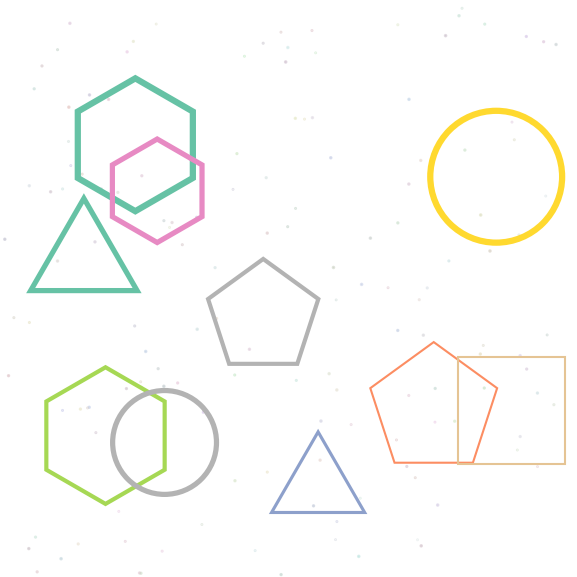[{"shape": "hexagon", "thickness": 3, "radius": 0.58, "center": [0.234, 0.748]}, {"shape": "triangle", "thickness": 2.5, "radius": 0.53, "center": [0.145, 0.549]}, {"shape": "pentagon", "thickness": 1, "radius": 0.58, "center": [0.751, 0.291]}, {"shape": "triangle", "thickness": 1.5, "radius": 0.47, "center": [0.551, 0.158]}, {"shape": "hexagon", "thickness": 2.5, "radius": 0.45, "center": [0.272, 0.669]}, {"shape": "hexagon", "thickness": 2, "radius": 0.59, "center": [0.183, 0.245]}, {"shape": "circle", "thickness": 3, "radius": 0.57, "center": [0.859, 0.693]}, {"shape": "square", "thickness": 1, "radius": 0.46, "center": [0.886, 0.289]}, {"shape": "circle", "thickness": 2.5, "radius": 0.45, "center": [0.285, 0.233]}, {"shape": "pentagon", "thickness": 2, "radius": 0.5, "center": [0.456, 0.45]}]